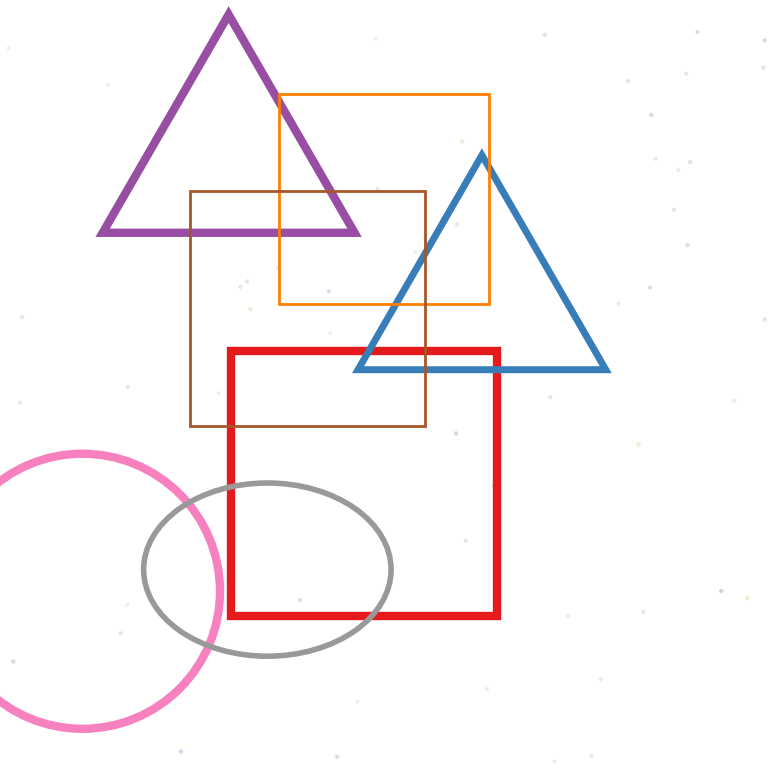[{"shape": "square", "thickness": 3, "radius": 0.86, "center": [0.473, 0.372]}, {"shape": "triangle", "thickness": 2.5, "radius": 0.93, "center": [0.626, 0.613]}, {"shape": "triangle", "thickness": 3, "radius": 0.94, "center": [0.297, 0.792]}, {"shape": "square", "thickness": 1, "radius": 0.68, "center": [0.498, 0.741]}, {"shape": "square", "thickness": 1, "radius": 0.76, "center": [0.399, 0.6]}, {"shape": "circle", "thickness": 3, "radius": 0.89, "center": [0.107, 0.232]}, {"shape": "oval", "thickness": 2, "radius": 0.8, "center": [0.347, 0.26]}]